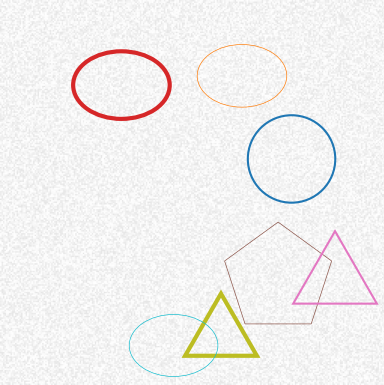[{"shape": "circle", "thickness": 1.5, "radius": 0.57, "center": [0.757, 0.587]}, {"shape": "oval", "thickness": 0.5, "radius": 0.58, "center": [0.629, 0.803]}, {"shape": "oval", "thickness": 3, "radius": 0.63, "center": [0.315, 0.779]}, {"shape": "pentagon", "thickness": 0.5, "radius": 0.73, "center": [0.722, 0.277]}, {"shape": "triangle", "thickness": 1.5, "radius": 0.63, "center": [0.87, 0.274]}, {"shape": "triangle", "thickness": 3, "radius": 0.54, "center": [0.574, 0.13]}, {"shape": "oval", "thickness": 0.5, "radius": 0.58, "center": [0.451, 0.103]}]